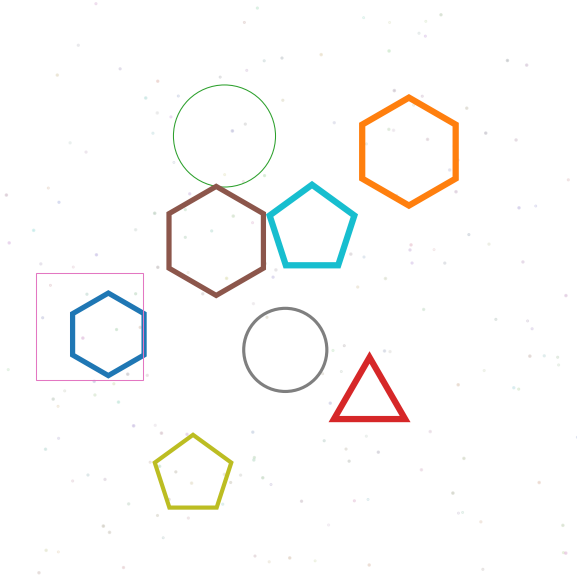[{"shape": "hexagon", "thickness": 2.5, "radius": 0.36, "center": [0.188, 0.42]}, {"shape": "hexagon", "thickness": 3, "radius": 0.47, "center": [0.708, 0.737]}, {"shape": "circle", "thickness": 0.5, "radius": 0.44, "center": [0.389, 0.764]}, {"shape": "triangle", "thickness": 3, "radius": 0.36, "center": [0.64, 0.309]}, {"shape": "hexagon", "thickness": 2.5, "radius": 0.47, "center": [0.374, 0.582]}, {"shape": "square", "thickness": 0.5, "radius": 0.46, "center": [0.155, 0.434]}, {"shape": "circle", "thickness": 1.5, "radius": 0.36, "center": [0.494, 0.393]}, {"shape": "pentagon", "thickness": 2, "radius": 0.35, "center": [0.334, 0.177]}, {"shape": "pentagon", "thickness": 3, "radius": 0.39, "center": [0.54, 0.602]}]